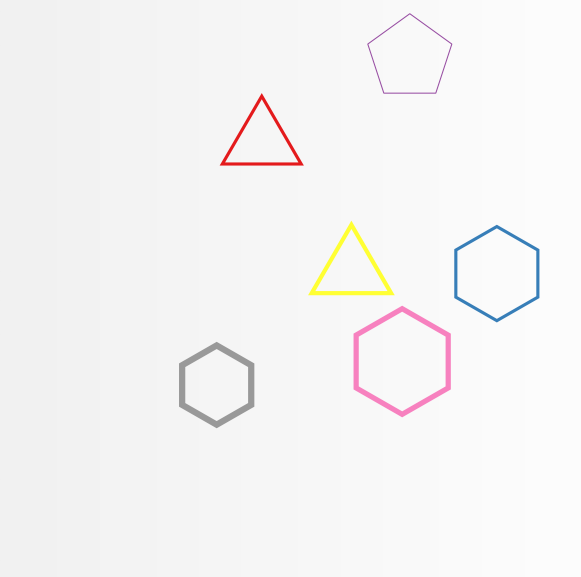[{"shape": "triangle", "thickness": 1.5, "radius": 0.39, "center": [0.45, 0.754]}, {"shape": "hexagon", "thickness": 1.5, "radius": 0.41, "center": [0.855, 0.525]}, {"shape": "pentagon", "thickness": 0.5, "radius": 0.38, "center": [0.705, 0.899]}, {"shape": "triangle", "thickness": 2, "radius": 0.39, "center": [0.605, 0.531]}, {"shape": "hexagon", "thickness": 2.5, "radius": 0.46, "center": [0.692, 0.373]}, {"shape": "hexagon", "thickness": 3, "radius": 0.34, "center": [0.373, 0.332]}]